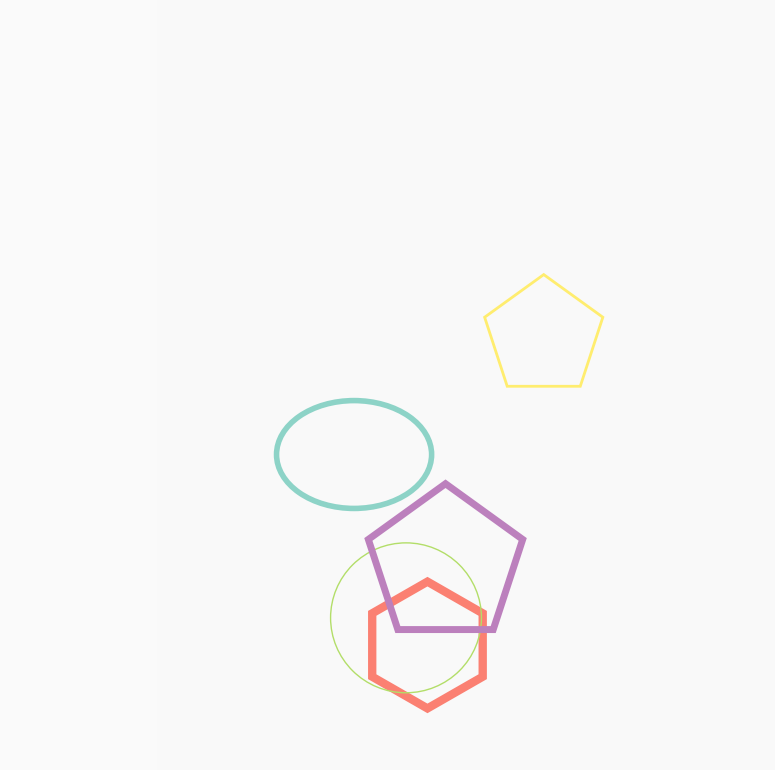[{"shape": "oval", "thickness": 2, "radius": 0.5, "center": [0.457, 0.41]}, {"shape": "hexagon", "thickness": 3, "radius": 0.41, "center": [0.552, 0.162]}, {"shape": "circle", "thickness": 0.5, "radius": 0.49, "center": [0.524, 0.198]}, {"shape": "pentagon", "thickness": 2.5, "radius": 0.52, "center": [0.575, 0.267]}, {"shape": "pentagon", "thickness": 1, "radius": 0.4, "center": [0.702, 0.563]}]